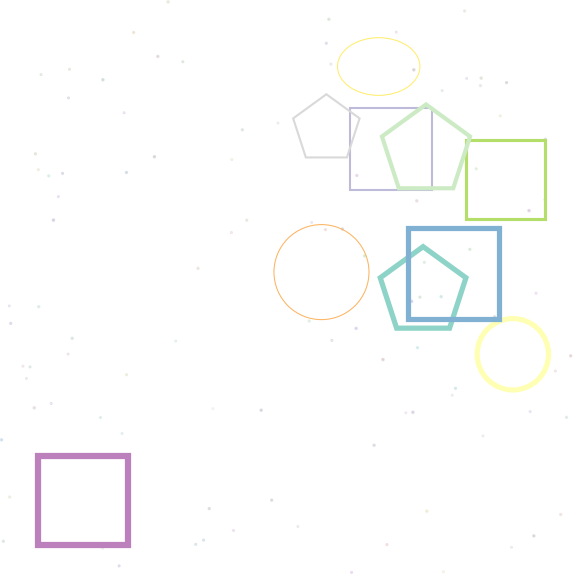[{"shape": "pentagon", "thickness": 2.5, "radius": 0.39, "center": [0.733, 0.494]}, {"shape": "circle", "thickness": 2.5, "radius": 0.31, "center": [0.888, 0.386]}, {"shape": "square", "thickness": 1, "radius": 0.36, "center": [0.678, 0.742]}, {"shape": "square", "thickness": 2.5, "radius": 0.39, "center": [0.785, 0.525]}, {"shape": "circle", "thickness": 0.5, "radius": 0.41, "center": [0.557, 0.528]}, {"shape": "square", "thickness": 1.5, "radius": 0.34, "center": [0.875, 0.689]}, {"shape": "pentagon", "thickness": 1, "radius": 0.3, "center": [0.565, 0.775]}, {"shape": "square", "thickness": 3, "radius": 0.39, "center": [0.144, 0.133]}, {"shape": "pentagon", "thickness": 2, "radius": 0.4, "center": [0.738, 0.738]}, {"shape": "oval", "thickness": 0.5, "radius": 0.36, "center": [0.656, 0.884]}]